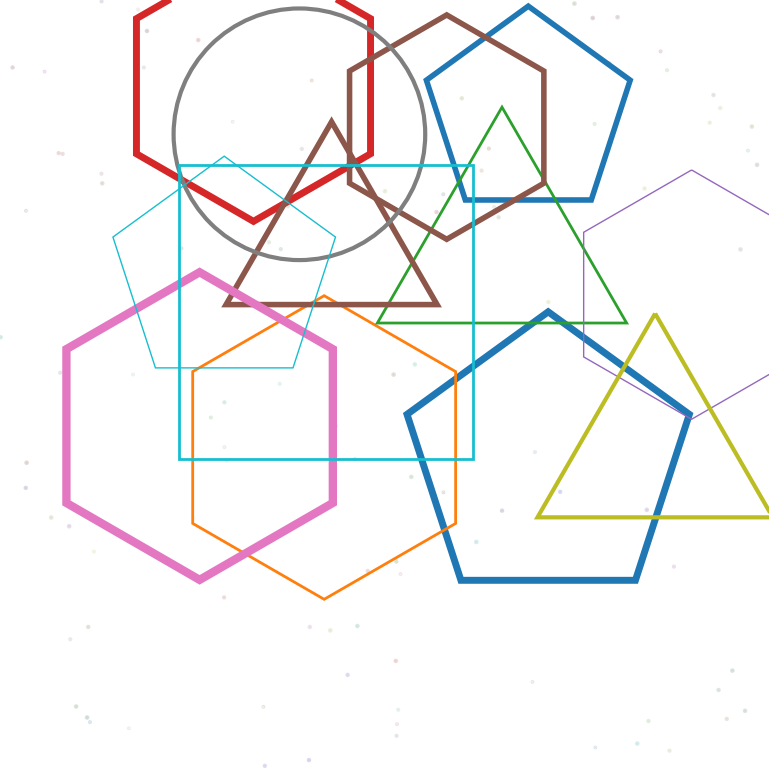[{"shape": "pentagon", "thickness": 2, "radius": 0.7, "center": [0.686, 0.853]}, {"shape": "pentagon", "thickness": 2.5, "radius": 0.96, "center": [0.712, 0.402]}, {"shape": "hexagon", "thickness": 1, "radius": 0.99, "center": [0.421, 0.419]}, {"shape": "triangle", "thickness": 1, "radius": 0.93, "center": [0.652, 0.674]}, {"shape": "hexagon", "thickness": 2.5, "radius": 0.88, "center": [0.329, 0.888]}, {"shape": "hexagon", "thickness": 0.5, "radius": 0.81, "center": [0.898, 0.617]}, {"shape": "hexagon", "thickness": 2, "radius": 0.73, "center": [0.58, 0.835]}, {"shape": "triangle", "thickness": 2, "radius": 0.79, "center": [0.431, 0.684]}, {"shape": "hexagon", "thickness": 3, "radius": 1.0, "center": [0.259, 0.447]}, {"shape": "circle", "thickness": 1.5, "radius": 0.82, "center": [0.389, 0.826]}, {"shape": "triangle", "thickness": 1.5, "radius": 0.88, "center": [0.851, 0.416]}, {"shape": "pentagon", "thickness": 0.5, "radius": 0.76, "center": [0.291, 0.645]}, {"shape": "square", "thickness": 1, "radius": 0.96, "center": [0.423, 0.595]}]